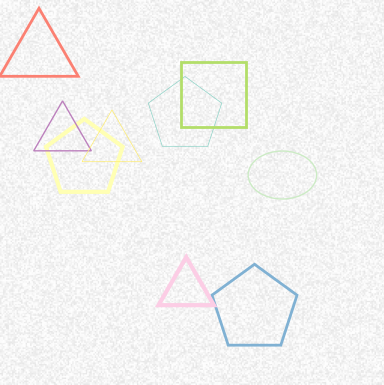[{"shape": "pentagon", "thickness": 0.5, "radius": 0.5, "center": [0.481, 0.701]}, {"shape": "pentagon", "thickness": 3, "radius": 0.52, "center": [0.219, 0.586]}, {"shape": "triangle", "thickness": 2, "radius": 0.59, "center": [0.101, 0.861]}, {"shape": "pentagon", "thickness": 2, "radius": 0.58, "center": [0.661, 0.197]}, {"shape": "square", "thickness": 2, "radius": 0.43, "center": [0.555, 0.754]}, {"shape": "triangle", "thickness": 3, "radius": 0.42, "center": [0.484, 0.249]}, {"shape": "triangle", "thickness": 1, "radius": 0.43, "center": [0.162, 0.651]}, {"shape": "oval", "thickness": 1, "radius": 0.44, "center": [0.734, 0.545]}, {"shape": "triangle", "thickness": 0.5, "radius": 0.45, "center": [0.291, 0.625]}]